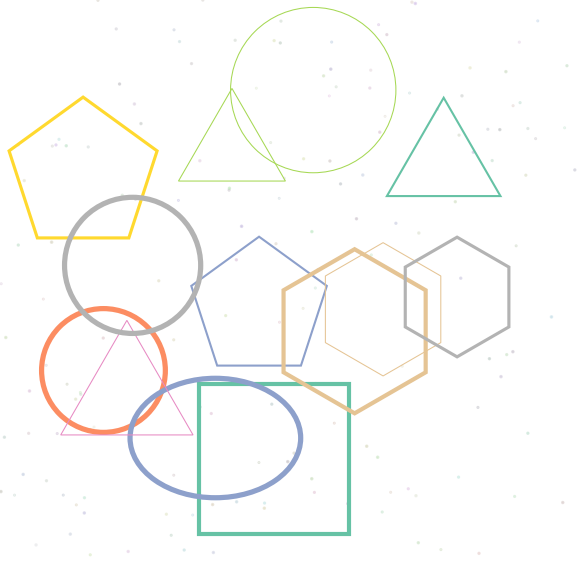[{"shape": "triangle", "thickness": 1, "radius": 0.57, "center": [0.768, 0.716]}, {"shape": "square", "thickness": 2, "radius": 0.65, "center": [0.474, 0.204]}, {"shape": "circle", "thickness": 2.5, "radius": 0.54, "center": [0.179, 0.358]}, {"shape": "oval", "thickness": 2.5, "radius": 0.74, "center": [0.373, 0.241]}, {"shape": "pentagon", "thickness": 1, "radius": 0.62, "center": [0.449, 0.466]}, {"shape": "triangle", "thickness": 0.5, "radius": 0.66, "center": [0.22, 0.312]}, {"shape": "triangle", "thickness": 0.5, "radius": 0.53, "center": [0.402, 0.739]}, {"shape": "circle", "thickness": 0.5, "radius": 0.72, "center": [0.542, 0.843]}, {"shape": "pentagon", "thickness": 1.5, "radius": 0.67, "center": [0.144, 0.696]}, {"shape": "hexagon", "thickness": 2, "radius": 0.71, "center": [0.614, 0.425]}, {"shape": "hexagon", "thickness": 0.5, "radius": 0.58, "center": [0.663, 0.464]}, {"shape": "hexagon", "thickness": 1.5, "radius": 0.52, "center": [0.791, 0.485]}, {"shape": "circle", "thickness": 2.5, "radius": 0.59, "center": [0.23, 0.54]}]